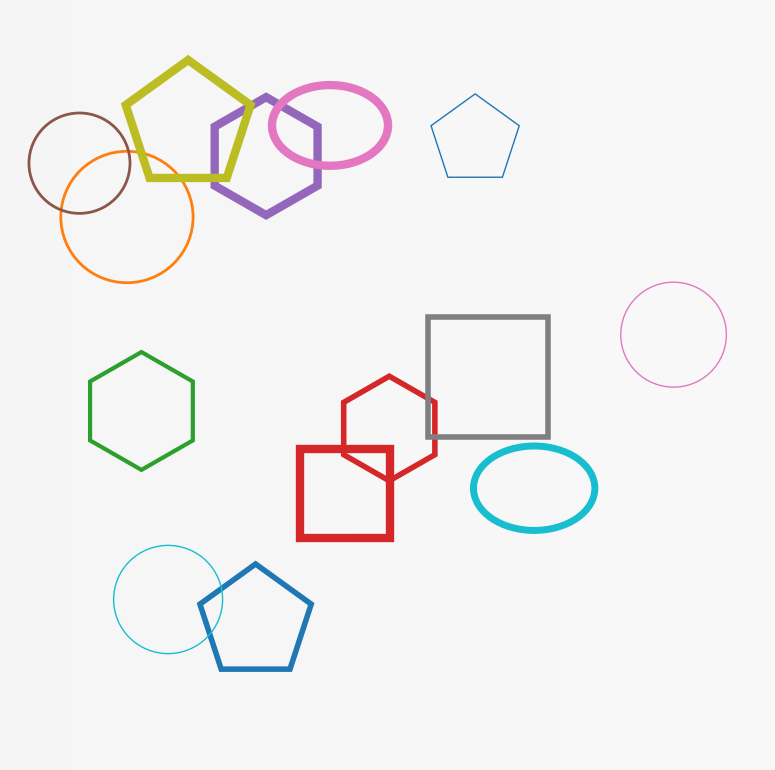[{"shape": "pentagon", "thickness": 0.5, "radius": 0.3, "center": [0.613, 0.818]}, {"shape": "pentagon", "thickness": 2, "radius": 0.38, "center": [0.33, 0.192]}, {"shape": "circle", "thickness": 1, "radius": 0.43, "center": [0.164, 0.718]}, {"shape": "hexagon", "thickness": 1.5, "radius": 0.38, "center": [0.183, 0.466]}, {"shape": "hexagon", "thickness": 2, "radius": 0.34, "center": [0.502, 0.443]}, {"shape": "square", "thickness": 3, "radius": 0.29, "center": [0.445, 0.359]}, {"shape": "hexagon", "thickness": 3, "radius": 0.38, "center": [0.343, 0.797]}, {"shape": "circle", "thickness": 1, "radius": 0.33, "center": [0.103, 0.788]}, {"shape": "oval", "thickness": 3, "radius": 0.37, "center": [0.426, 0.837]}, {"shape": "circle", "thickness": 0.5, "radius": 0.34, "center": [0.869, 0.565]}, {"shape": "square", "thickness": 2, "radius": 0.39, "center": [0.63, 0.51]}, {"shape": "pentagon", "thickness": 3, "radius": 0.42, "center": [0.243, 0.837]}, {"shape": "oval", "thickness": 2.5, "radius": 0.39, "center": [0.689, 0.366]}, {"shape": "circle", "thickness": 0.5, "radius": 0.35, "center": [0.217, 0.221]}]